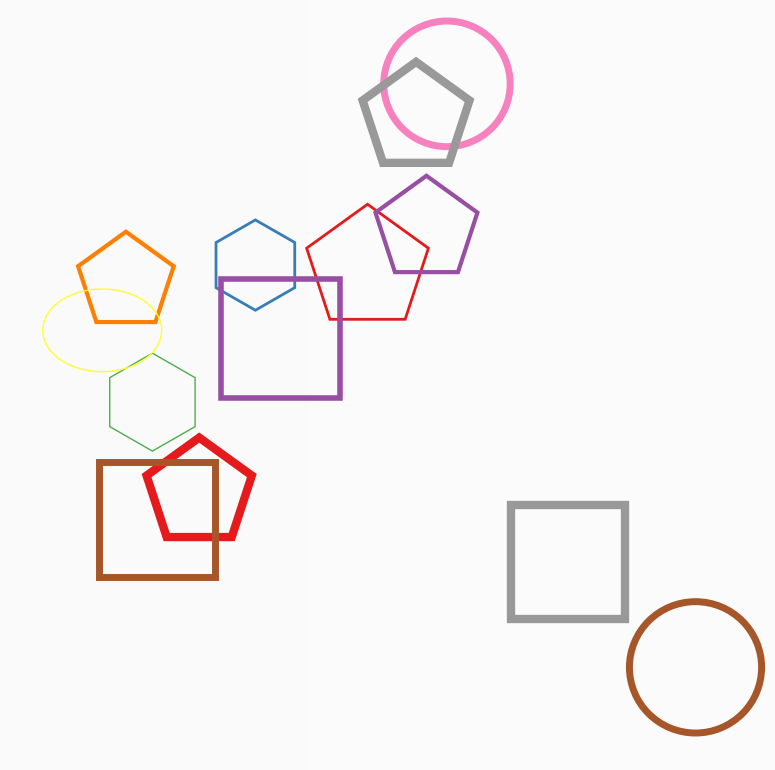[{"shape": "pentagon", "thickness": 1, "radius": 0.41, "center": [0.474, 0.652]}, {"shape": "pentagon", "thickness": 3, "radius": 0.36, "center": [0.257, 0.36]}, {"shape": "hexagon", "thickness": 1, "radius": 0.29, "center": [0.33, 0.656]}, {"shape": "hexagon", "thickness": 0.5, "radius": 0.32, "center": [0.197, 0.478]}, {"shape": "pentagon", "thickness": 1.5, "radius": 0.35, "center": [0.55, 0.703]}, {"shape": "square", "thickness": 2, "radius": 0.39, "center": [0.362, 0.561]}, {"shape": "pentagon", "thickness": 1.5, "radius": 0.32, "center": [0.162, 0.634]}, {"shape": "oval", "thickness": 0.5, "radius": 0.38, "center": [0.132, 0.571]}, {"shape": "square", "thickness": 2.5, "radius": 0.37, "center": [0.202, 0.325]}, {"shape": "circle", "thickness": 2.5, "radius": 0.43, "center": [0.897, 0.133]}, {"shape": "circle", "thickness": 2.5, "radius": 0.41, "center": [0.577, 0.891]}, {"shape": "square", "thickness": 3, "radius": 0.37, "center": [0.733, 0.27]}, {"shape": "pentagon", "thickness": 3, "radius": 0.36, "center": [0.537, 0.847]}]